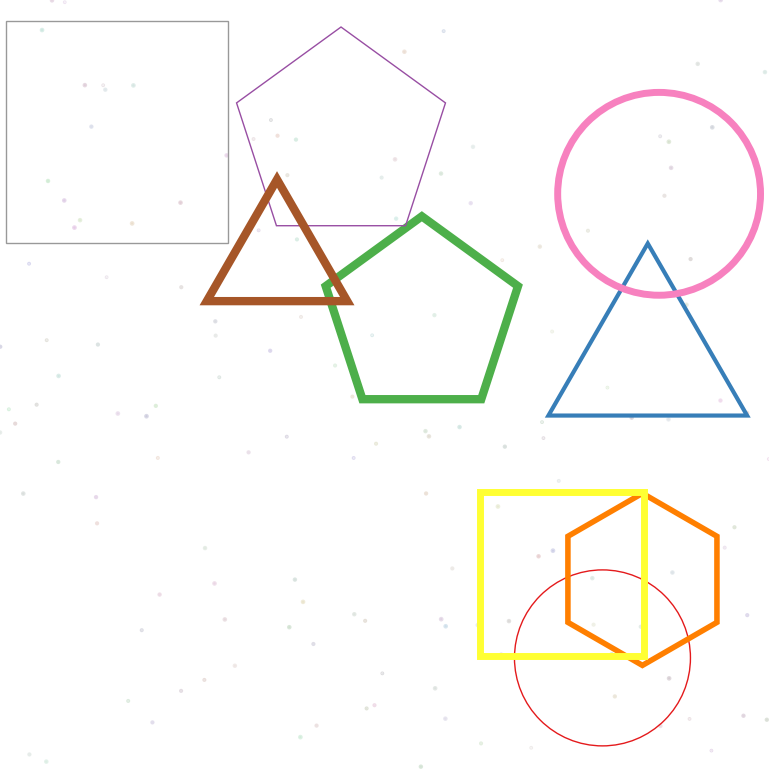[{"shape": "circle", "thickness": 0.5, "radius": 0.57, "center": [0.782, 0.146]}, {"shape": "triangle", "thickness": 1.5, "radius": 0.74, "center": [0.841, 0.535]}, {"shape": "pentagon", "thickness": 3, "radius": 0.66, "center": [0.548, 0.588]}, {"shape": "pentagon", "thickness": 0.5, "radius": 0.71, "center": [0.443, 0.822]}, {"shape": "hexagon", "thickness": 2, "radius": 0.56, "center": [0.834, 0.248]}, {"shape": "square", "thickness": 2.5, "radius": 0.53, "center": [0.73, 0.255]}, {"shape": "triangle", "thickness": 3, "radius": 0.53, "center": [0.36, 0.662]}, {"shape": "circle", "thickness": 2.5, "radius": 0.66, "center": [0.856, 0.748]}, {"shape": "square", "thickness": 0.5, "radius": 0.72, "center": [0.152, 0.828]}]